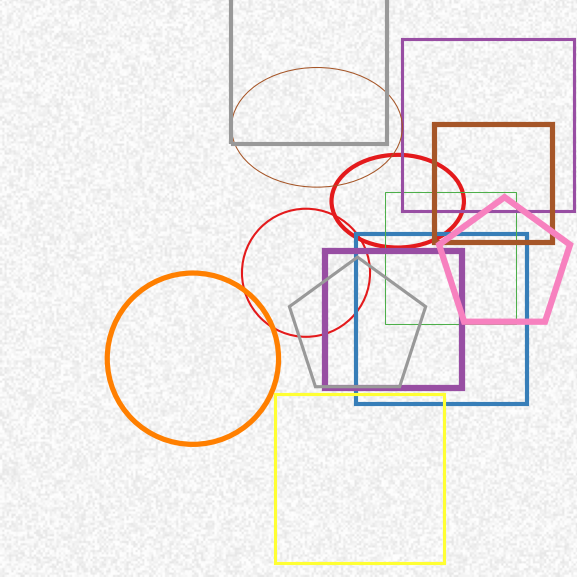[{"shape": "circle", "thickness": 1, "radius": 0.55, "center": [0.53, 0.527]}, {"shape": "oval", "thickness": 2, "radius": 0.57, "center": [0.689, 0.651]}, {"shape": "square", "thickness": 2, "radius": 0.74, "center": [0.764, 0.447]}, {"shape": "square", "thickness": 0.5, "radius": 0.57, "center": [0.78, 0.552]}, {"shape": "square", "thickness": 1.5, "radius": 0.74, "center": [0.846, 0.783]}, {"shape": "square", "thickness": 3, "radius": 0.59, "center": [0.682, 0.446]}, {"shape": "circle", "thickness": 2.5, "radius": 0.74, "center": [0.334, 0.378]}, {"shape": "square", "thickness": 1.5, "radius": 0.73, "center": [0.622, 0.171]}, {"shape": "square", "thickness": 2.5, "radius": 0.51, "center": [0.853, 0.682]}, {"shape": "oval", "thickness": 0.5, "radius": 0.74, "center": [0.549, 0.779]}, {"shape": "pentagon", "thickness": 3, "radius": 0.6, "center": [0.874, 0.539]}, {"shape": "square", "thickness": 2, "radius": 0.67, "center": [0.535, 0.884]}, {"shape": "pentagon", "thickness": 1.5, "radius": 0.62, "center": [0.619, 0.43]}]